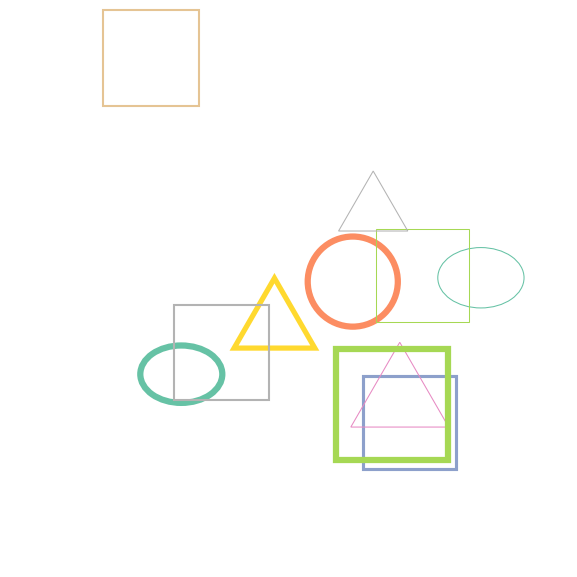[{"shape": "oval", "thickness": 0.5, "radius": 0.37, "center": [0.833, 0.518]}, {"shape": "oval", "thickness": 3, "radius": 0.35, "center": [0.314, 0.351]}, {"shape": "circle", "thickness": 3, "radius": 0.39, "center": [0.611, 0.512]}, {"shape": "square", "thickness": 1.5, "radius": 0.4, "center": [0.71, 0.268]}, {"shape": "triangle", "thickness": 0.5, "radius": 0.49, "center": [0.692, 0.309]}, {"shape": "square", "thickness": 3, "radius": 0.48, "center": [0.679, 0.298]}, {"shape": "square", "thickness": 0.5, "radius": 0.4, "center": [0.732, 0.522]}, {"shape": "triangle", "thickness": 2.5, "radius": 0.4, "center": [0.475, 0.437]}, {"shape": "square", "thickness": 1, "radius": 0.41, "center": [0.262, 0.898]}, {"shape": "triangle", "thickness": 0.5, "radius": 0.35, "center": [0.646, 0.634]}, {"shape": "square", "thickness": 1, "radius": 0.41, "center": [0.383, 0.389]}]